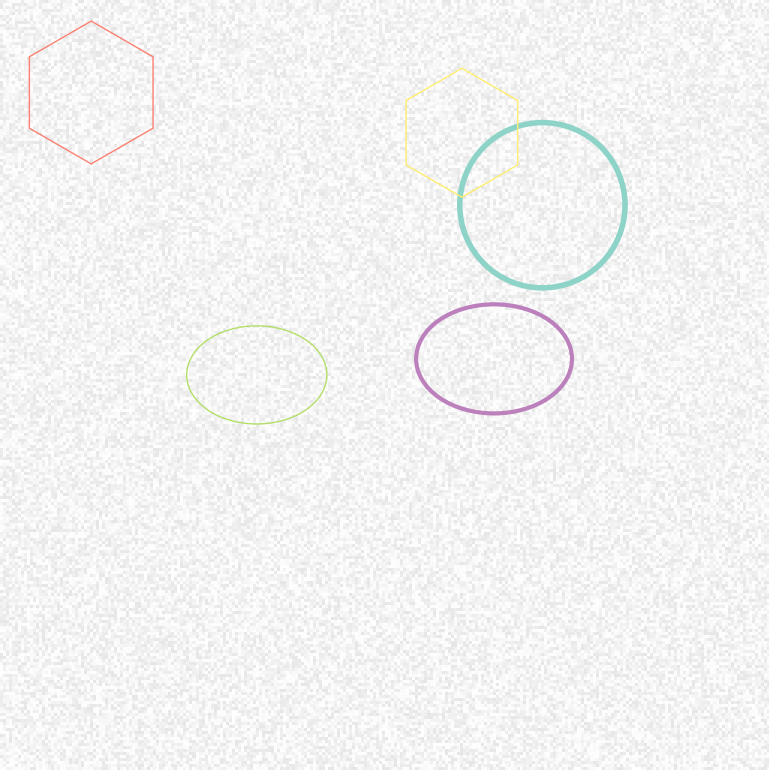[{"shape": "circle", "thickness": 2, "radius": 0.54, "center": [0.704, 0.733]}, {"shape": "hexagon", "thickness": 0.5, "radius": 0.46, "center": [0.118, 0.88]}, {"shape": "oval", "thickness": 0.5, "radius": 0.46, "center": [0.333, 0.513]}, {"shape": "oval", "thickness": 1.5, "radius": 0.51, "center": [0.642, 0.534]}, {"shape": "hexagon", "thickness": 0.5, "radius": 0.42, "center": [0.6, 0.828]}]